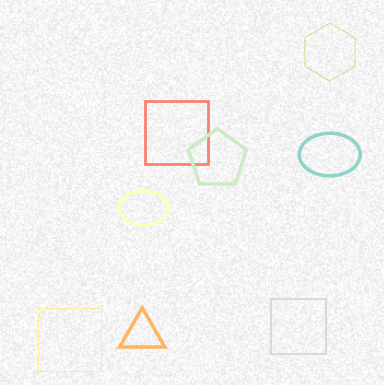[{"shape": "oval", "thickness": 2.5, "radius": 0.4, "center": [0.856, 0.599]}, {"shape": "oval", "thickness": 2, "radius": 0.32, "center": [0.373, 0.459]}, {"shape": "square", "thickness": 2, "radius": 0.41, "center": [0.458, 0.655]}, {"shape": "triangle", "thickness": 2.5, "radius": 0.34, "center": [0.369, 0.133]}, {"shape": "hexagon", "thickness": 0.5, "radius": 0.38, "center": [0.857, 0.865]}, {"shape": "square", "thickness": 1.5, "radius": 0.36, "center": [0.777, 0.151]}, {"shape": "pentagon", "thickness": 2.5, "radius": 0.4, "center": [0.565, 0.587]}, {"shape": "square", "thickness": 0.5, "radius": 0.41, "center": [0.18, 0.118]}]